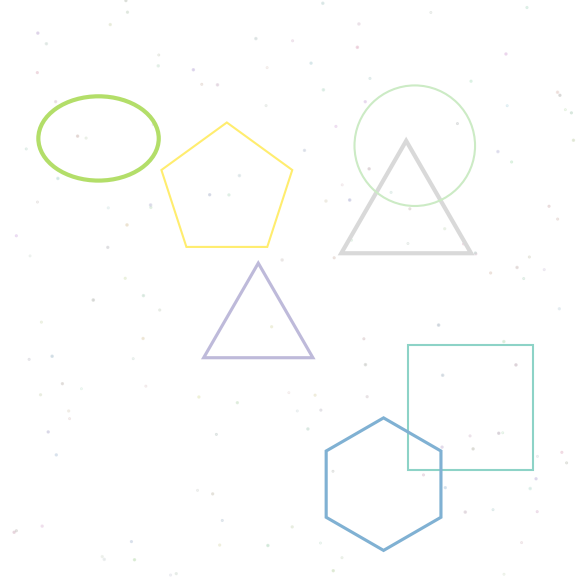[{"shape": "square", "thickness": 1, "radius": 0.54, "center": [0.815, 0.293]}, {"shape": "triangle", "thickness": 1.5, "radius": 0.55, "center": [0.447, 0.434]}, {"shape": "hexagon", "thickness": 1.5, "radius": 0.57, "center": [0.664, 0.161]}, {"shape": "oval", "thickness": 2, "radius": 0.52, "center": [0.171, 0.759]}, {"shape": "triangle", "thickness": 2, "radius": 0.65, "center": [0.703, 0.625]}, {"shape": "circle", "thickness": 1, "radius": 0.52, "center": [0.718, 0.747]}, {"shape": "pentagon", "thickness": 1, "radius": 0.6, "center": [0.393, 0.668]}]